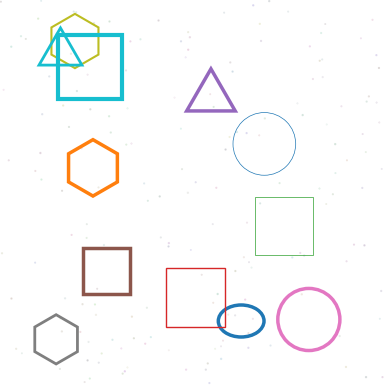[{"shape": "circle", "thickness": 0.5, "radius": 0.41, "center": [0.687, 0.626]}, {"shape": "oval", "thickness": 2.5, "radius": 0.3, "center": [0.626, 0.166]}, {"shape": "hexagon", "thickness": 2.5, "radius": 0.37, "center": [0.241, 0.564]}, {"shape": "square", "thickness": 0.5, "radius": 0.37, "center": [0.738, 0.413]}, {"shape": "square", "thickness": 1, "radius": 0.39, "center": [0.509, 0.228]}, {"shape": "triangle", "thickness": 2.5, "radius": 0.36, "center": [0.548, 0.748]}, {"shape": "square", "thickness": 2.5, "radius": 0.3, "center": [0.276, 0.296]}, {"shape": "circle", "thickness": 2.5, "radius": 0.4, "center": [0.802, 0.17]}, {"shape": "hexagon", "thickness": 2, "radius": 0.32, "center": [0.146, 0.119]}, {"shape": "hexagon", "thickness": 1.5, "radius": 0.35, "center": [0.195, 0.893]}, {"shape": "square", "thickness": 3, "radius": 0.41, "center": [0.233, 0.825]}, {"shape": "triangle", "thickness": 2, "radius": 0.32, "center": [0.157, 0.863]}]